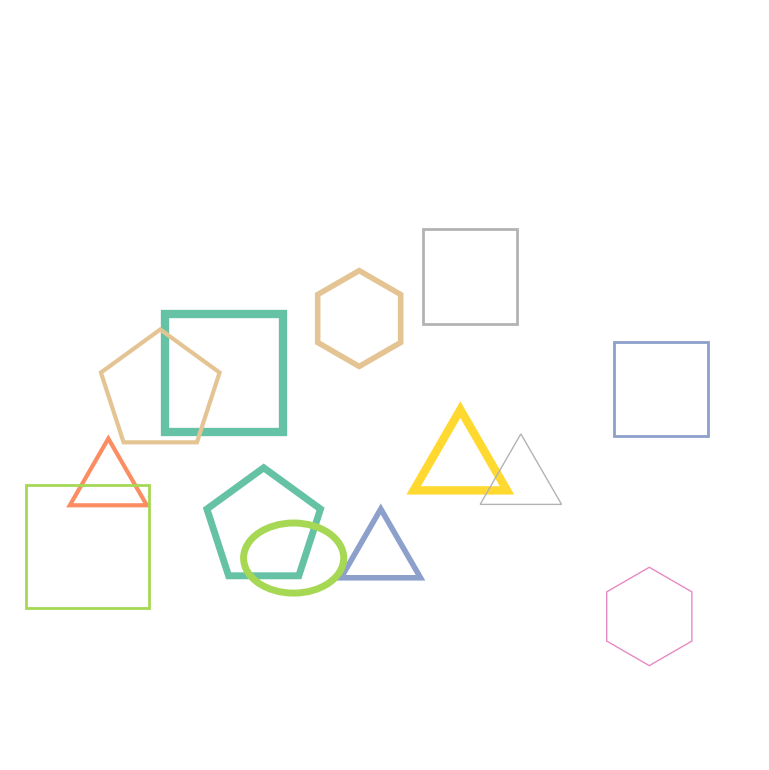[{"shape": "pentagon", "thickness": 2.5, "radius": 0.39, "center": [0.342, 0.315]}, {"shape": "square", "thickness": 3, "radius": 0.38, "center": [0.291, 0.516]}, {"shape": "triangle", "thickness": 1.5, "radius": 0.29, "center": [0.141, 0.373]}, {"shape": "triangle", "thickness": 2, "radius": 0.3, "center": [0.495, 0.279]}, {"shape": "square", "thickness": 1, "radius": 0.3, "center": [0.858, 0.495]}, {"shape": "hexagon", "thickness": 0.5, "radius": 0.32, "center": [0.843, 0.199]}, {"shape": "square", "thickness": 1, "radius": 0.4, "center": [0.113, 0.29]}, {"shape": "oval", "thickness": 2.5, "radius": 0.33, "center": [0.381, 0.275]}, {"shape": "triangle", "thickness": 3, "radius": 0.35, "center": [0.598, 0.398]}, {"shape": "hexagon", "thickness": 2, "radius": 0.31, "center": [0.466, 0.586]}, {"shape": "pentagon", "thickness": 1.5, "radius": 0.41, "center": [0.208, 0.491]}, {"shape": "triangle", "thickness": 0.5, "radius": 0.31, "center": [0.676, 0.375]}, {"shape": "square", "thickness": 1, "radius": 0.31, "center": [0.611, 0.641]}]